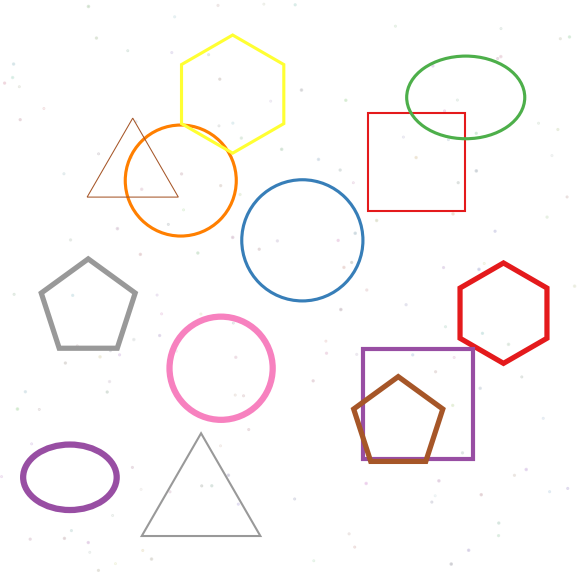[{"shape": "square", "thickness": 1, "radius": 0.42, "center": [0.722, 0.719]}, {"shape": "hexagon", "thickness": 2.5, "radius": 0.43, "center": [0.872, 0.457]}, {"shape": "circle", "thickness": 1.5, "radius": 0.52, "center": [0.524, 0.583]}, {"shape": "oval", "thickness": 1.5, "radius": 0.51, "center": [0.806, 0.83]}, {"shape": "oval", "thickness": 3, "radius": 0.4, "center": [0.121, 0.173]}, {"shape": "square", "thickness": 2, "radius": 0.48, "center": [0.723, 0.299]}, {"shape": "circle", "thickness": 1.5, "radius": 0.48, "center": [0.313, 0.687]}, {"shape": "hexagon", "thickness": 1.5, "radius": 0.51, "center": [0.403, 0.836]}, {"shape": "pentagon", "thickness": 2.5, "radius": 0.41, "center": [0.69, 0.266]}, {"shape": "triangle", "thickness": 0.5, "radius": 0.46, "center": [0.23, 0.703]}, {"shape": "circle", "thickness": 3, "radius": 0.45, "center": [0.383, 0.361]}, {"shape": "pentagon", "thickness": 2.5, "radius": 0.43, "center": [0.153, 0.465]}, {"shape": "triangle", "thickness": 1, "radius": 0.59, "center": [0.348, 0.13]}]